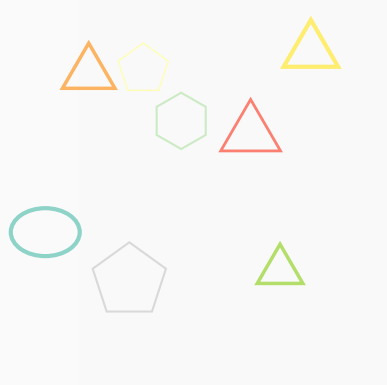[{"shape": "oval", "thickness": 3, "radius": 0.44, "center": [0.117, 0.397]}, {"shape": "pentagon", "thickness": 1, "radius": 0.34, "center": [0.37, 0.82]}, {"shape": "triangle", "thickness": 2, "radius": 0.45, "center": [0.647, 0.653]}, {"shape": "triangle", "thickness": 2.5, "radius": 0.39, "center": [0.229, 0.81]}, {"shape": "triangle", "thickness": 2.5, "radius": 0.34, "center": [0.723, 0.298]}, {"shape": "pentagon", "thickness": 1.5, "radius": 0.5, "center": [0.334, 0.271]}, {"shape": "hexagon", "thickness": 1.5, "radius": 0.37, "center": [0.468, 0.686]}, {"shape": "triangle", "thickness": 3, "radius": 0.41, "center": [0.802, 0.867]}]